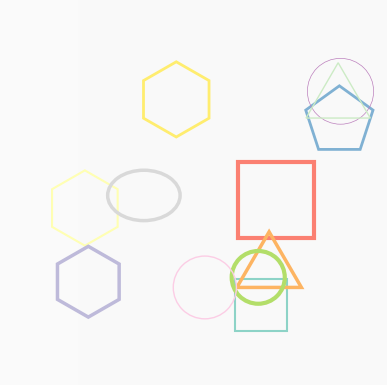[{"shape": "square", "thickness": 1.5, "radius": 0.34, "center": [0.673, 0.209]}, {"shape": "hexagon", "thickness": 1.5, "radius": 0.49, "center": [0.219, 0.46]}, {"shape": "hexagon", "thickness": 2.5, "radius": 0.46, "center": [0.228, 0.268]}, {"shape": "square", "thickness": 3, "radius": 0.49, "center": [0.712, 0.481]}, {"shape": "pentagon", "thickness": 2, "radius": 0.46, "center": [0.876, 0.686]}, {"shape": "triangle", "thickness": 2.5, "radius": 0.48, "center": [0.694, 0.302]}, {"shape": "circle", "thickness": 3, "radius": 0.34, "center": [0.666, 0.28]}, {"shape": "circle", "thickness": 1, "radius": 0.41, "center": [0.529, 0.253]}, {"shape": "oval", "thickness": 2.5, "radius": 0.47, "center": [0.371, 0.492]}, {"shape": "circle", "thickness": 0.5, "radius": 0.43, "center": [0.879, 0.763]}, {"shape": "triangle", "thickness": 1, "radius": 0.48, "center": [0.873, 0.741]}, {"shape": "hexagon", "thickness": 2, "radius": 0.49, "center": [0.455, 0.742]}]